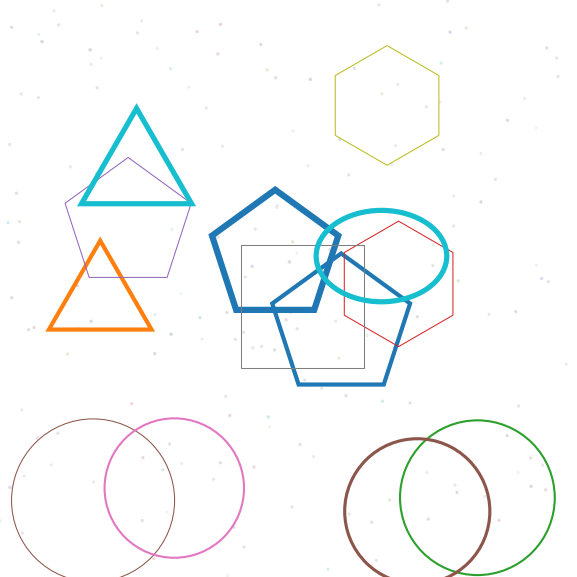[{"shape": "pentagon", "thickness": 3, "radius": 0.57, "center": [0.476, 0.556]}, {"shape": "pentagon", "thickness": 2, "radius": 0.63, "center": [0.591, 0.435]}, {"shape": "triangle", "thickness": 2, "radius": 0.51, "center": [0.174, 0.48]}, {"shape": "circle", "thickness": 1, "radius": 0.67, "center": [0.827, 0.137]}, {"shape": "hexagon", "thickness": 0.5, "radius": 0.54, "center": [0.69, 0.508]}, {"shape": "pentagon", "thickness": 0.5, "radius": 0.57, "center": [0.222, 0.612]}, {"shape": "circle", "thickness": 0.5, "radius": 0.71, "center": [0.161, 0.133]}, {"shape": "circle", "thickness": 1.5, "radius": 0.63, "center": [0.723, 0.114]}, {"shape": "circle", "thickness": 1, "radius": 0.6, "center": [0.302, 0.154]}, {"shape": "square", "thickness": 0.5, "radius": 0.53, "center": [0.524, 0.468]}, {"shape": "hexagon", "thickness": 0.5, "radius": 0.52, "center": [0.67, 0.817]}, {"shape": "oval", "thickness": 2.5, "radius": 0.57, "center": [0.661, 0.556]}, {"shape": "triangle", "thickness": 2.5, "radius": 0.55, "center": [0.236, 0.701]}]